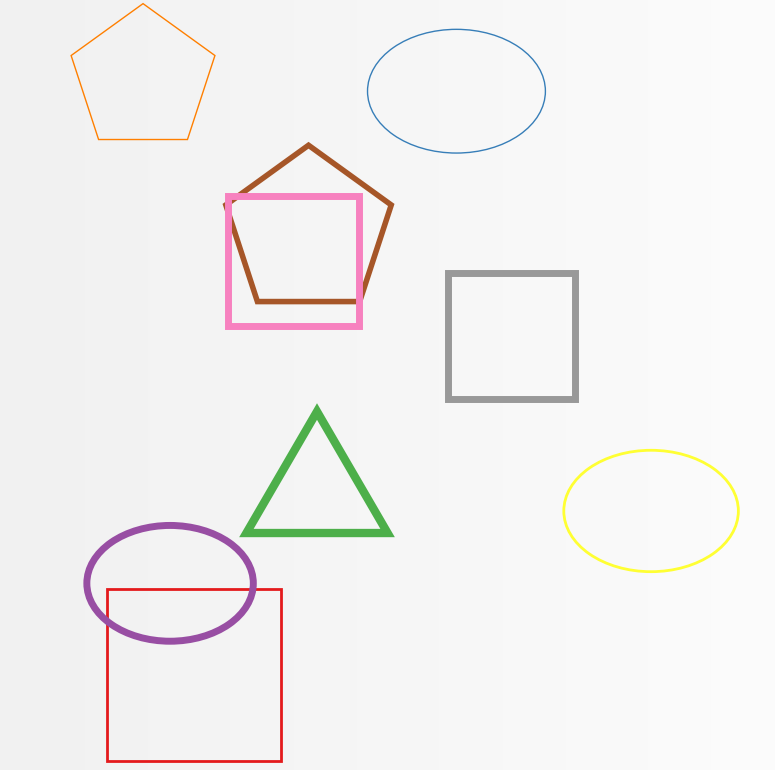[{"shape": "square", "thickness": 1, "radius": 0.56, "center": [0.25, 0.124]}, {"shape": "oval", "thickness": 0.5, "radius": 0.57, "center": [0.589, 0.882]}, {"shape": "triangle", "thickness": 3, "radius": 0.53, "center": [0.409, 0.36]}, {"shape": "oval", "thickness": 2.5, "radius": 0.54, "center": [0.219, 0.242]}, {"shape": "pentagon", "thickness": 0.5, "radius": 0.49, "center": [0.185, 0.898]}, {"shape": "oval", "thickness": 1, "radius": 0.56, "center": [0.84, 0.336]}, {"shape": "pentagon", "thickness": 2, "radius": 0.56, "center": [0.398, 0.699]}, {"shape": "square", "thickness": 2.5, "radius": 0.42, "center": [0.379, 0.661]}, {"shape": "square", "thickness": 2.5, "radius": 0.41, "center": [0.66, 0.564]}]